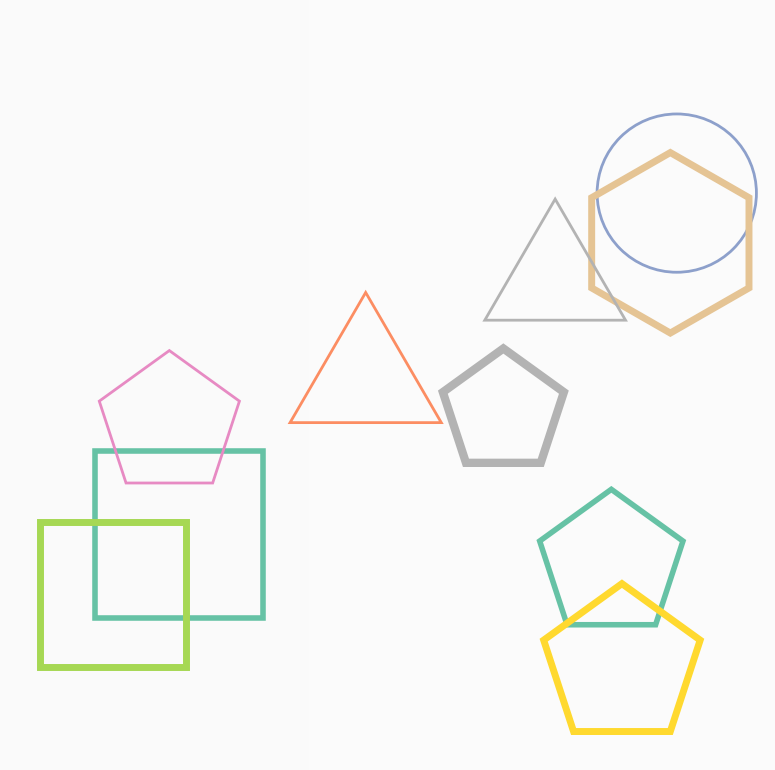[{"shape": "pentagon", "thickness": 2, "radius": 0.49, "center": [0.789, 0.267]}, {"shape": "square", "thickness": 2, "radius": 0.54, "center": [0.231, 0.306]}, {"shape": "triangle", "thickness": 1, "radius": 0.56, "center": [0.472, 0.507]}, {"shape": "circle", "thickness": 1, "radius": 0.51, "center": [0.873, 0.749]}, {"shape": "pentagon", "thickness": 1, "radius": 0.48, "center": [0.219, 0.45]}, {"shape": "square", "thickness": 2.5, "radius": 0.47, "center": [0.145, 0.229]}, {"shape": "pentagon", "thickness": 2.5, "radius": 0.53, "center": [0.802, 0.136]}, {"shape": "hexagon", "thickness": 2.5, "radius": 0.59, "center": [0.865, 0.685]}, {"shape": "pentagon", "thickness": 3, "radius": 0.41, "center": [0.65, 0.465]}, {"shape": "triangle", "thickness": 1, "radius": 0.52, "center": [0.716, 0.637]}]